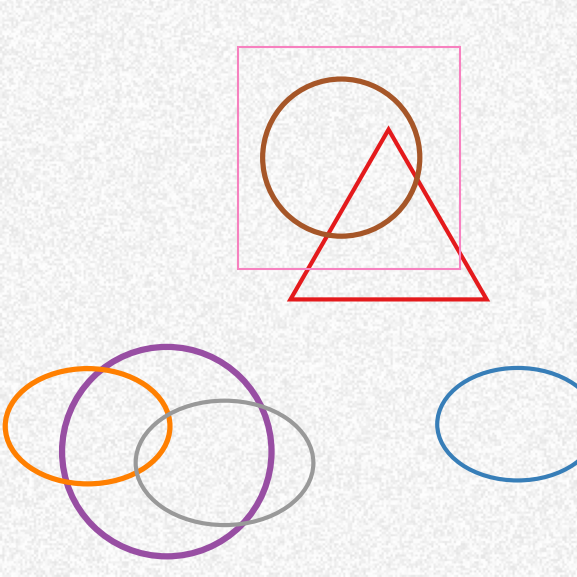[{"shape": "triangle", "thickness": 2, "radius": 0.98, "center": [0.673, 0.579]}, {"shape": "oval", "thickness": 2, "radius": 0.7, "center": [0.896, 0.265]}, {"shape": "circle", "thickness": 3, "radius": 0.91, "center": [0.289, 0.217]}, {"shape": "oval", "thickness": 2.5, "radius": 0.71, "center": [0.152, 0.261]}, {"shape": "circle", "thickness": 2.5, "radius": 0.68, "center": [0.591, 0.726]}, {"shape": "square", "thickness": 1, "radius": 0.96, "center": [0.605, 0.725]}, {"shape": "oval", "thickness": 2, "radius": 0.77, "center": [0.389, 0.198]}]